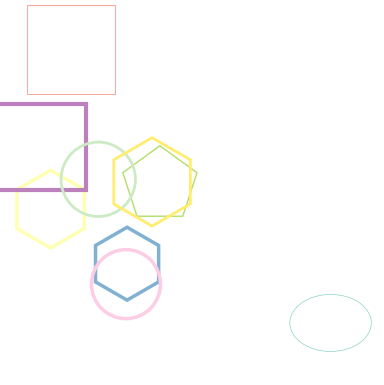[{"shape": "oval", "thickness": 0.5, "radius": 0.53, "center": [0.859, 0.161]}, {"shape": "hexagon", "thickness": 2.5, "radius": 0.51, "center": [0.132, 0.457]}, {"shape": "square", "thickness": 0.5, "radius": 0.57, "center": [0.185, 0.872]}, {"shape": "hexagon", "thickness": 2.5, "radius": 0.47, "center": [0.33, 0.315]}, {"shape": "pentagon", "thickness": 1, "radius": 0.51, "center": [0.415, 0.52]}, {"shape": "circle", "thickness": 2.5, "radius": 0.45, "center": [0.327, 0.262]}, {"shape": "square", "thickness": 3, "radius": 0.56, "center": [0.11, 0.618]}, {"shape": "circle", "thickness": 2, "radius": 0.48, "center": [0.255, 0.534]}, {"shape": "hexagon", "thickness": 2, "radius": 0.57, "center": [0.395, 0.528]}]